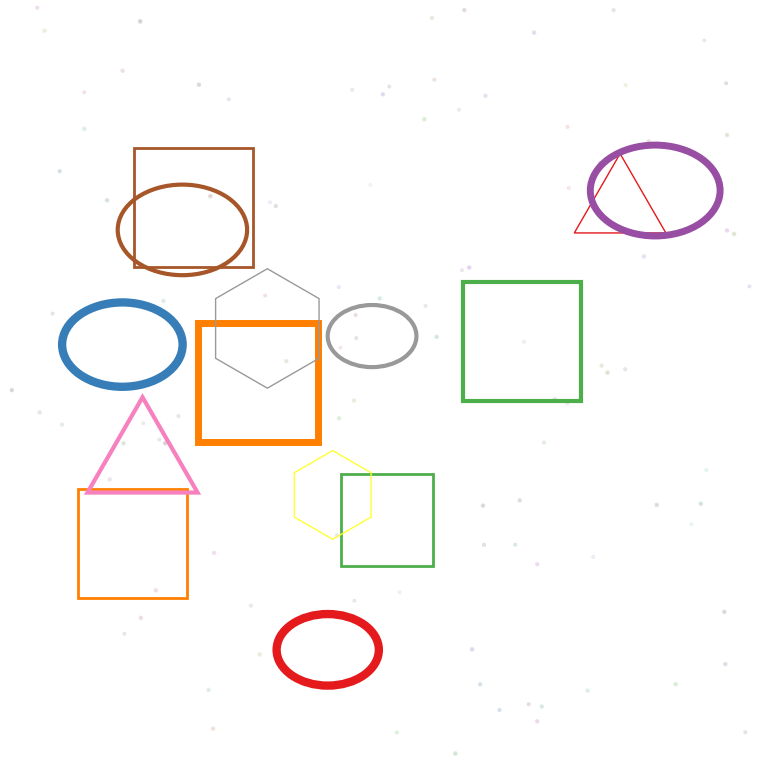[{"shape": "oval", "thickness": 3, "radius": 0.33, "center": [0.426, 0.156]}, {"shape": "triangle", "thickness": 0.5, "radius": 0.34, "center": [0.805, 0.732]}, {"shape": "oval", "thickness": 3, "radius": 0.39, "center": [0.159, 0.552]}, {"shape": "square", "thickness": 1, "radius": 0.3, "center": [0.503, 0.325]}, {"shape": "square", "thickness": 1.5, "radius": 0.39, "center": [0.678, 0.556]}, {"shape": "oval", "thickness": 2.5, "radius": 0.42, "center": [0.851, 0.753]}, {"shape": "square", "thickness": 1, "radius": 0.35, "center": [0.172, 0.294]}, {"shape": "square", "thickness": 2.5, "radius": 0.39, "center": [0.335, 0.503]}, {"shape": "hexagon", "thickness": 0.5, "radius": 0.29, "center": [0.432, 0.357]}, {"shape": "oval", "thickness": 1.5, "radius": 0.42, "center": [0.237, 0.701]}, {"shape": "square", "thickness": 1, "radius": 0.39, "center": [0.251, 0.731]}, {"shape": "triangle", "thickness": 1.5, "radius": 0.41, "center": [0.185, 0.402]}, {"shape": "hexagon", "thickness": 0.5, "radius": 0.39, "center": [0.347, 0.573]}, {"shape": "oval", "thickness": 1.5, "radius": 0.29, "center": [0.483, 0.564]}]